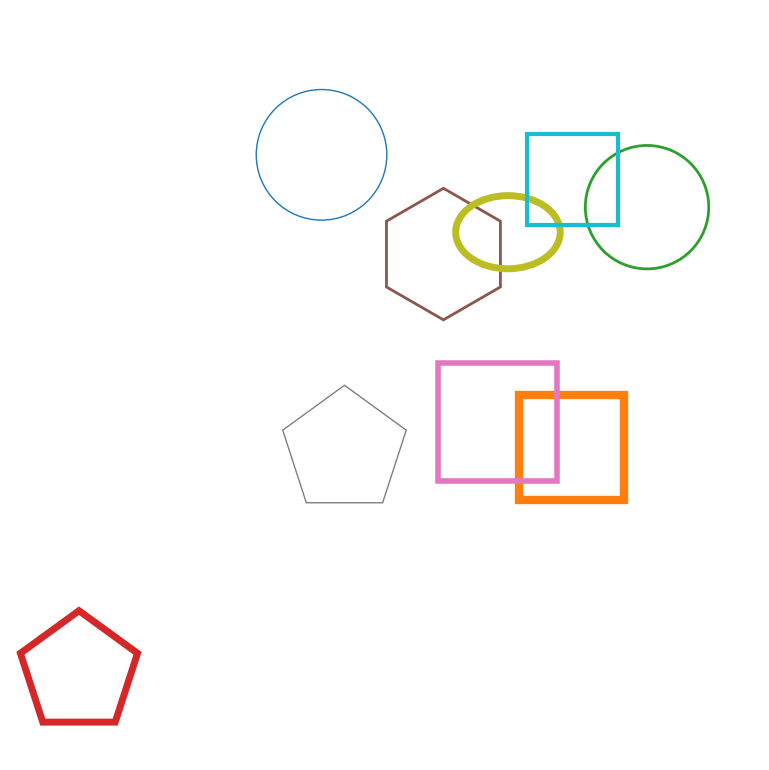[{"shape": "circle", "thickness": 0.5, "radius": 0.42, "center": [0.418, 0.799]}, {"shape": "square", "thickness": 3, "radius": 0.34, "center": [0.742, 0.419]}, {"shape": "circle", "thickness": 1, "radius": 0.4, "center": [0.84, 0.731]}, {"shape": "pentagon", "thickness": 2.5, "radius": 0.4, "center": [0.103, 0.127]}, {"shape": "hexagon", "thickness": 1, "radius": 0.43, "center": [0.576, 0.67]}, {"shape": "square", "thickness": 2, "radius": 0.39, "center": [0.646, 0.452]}, {"shape": "pentagon", "thickness": 0.5, "radius": 0.42, "center": [0.447, 0.415]}, {"shape": "oval", "thickness": 2.5, "radius": 0.34, "center": [0.66, 0.698]}, {"shape": "square", "thickness": 1.5, "radius": 0.3, "center": [0.743, 0.767]}]